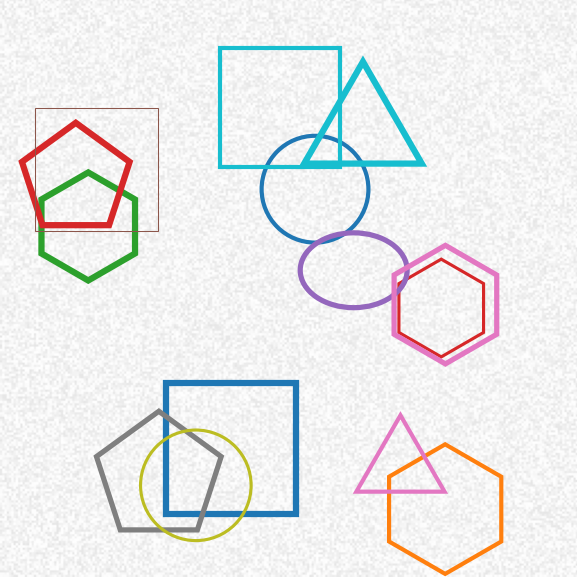[{"shape": "square", "thickness": 3, "radius": 0.56, "center": [0.4, 0.222]}, {"shape": "circle", "thickness": 2, "radius": 0.46, "center": [0.545, 0.672]}, {"shape": "hexagon", "thickness": 2, "radius": 0.56, "center": [0.771, 0.118]}, {"shape": "hexagon", "thickness": 3, "radius": 0.47, "center": [0.153, 0.607]}, {"shape": "hexagon", "thickness": 1.5, "radius": 0.42, "center": [0.764, 0.466]}, {"shape": "pentagon", "thickness": 3, "radius": 0.49, "center": [0.131, 0.689]}, {"shape": "oval", "thickness": 2.5, "radius": 0.46, "center": [0.612, 0.531]}, {"shape": "square", "thickness": 0.5, "radius": 0.53, "center": [0.167, 0.706]}, {"shape": "triangle", "thickness": 2, "radius": 0.44, "center": [0.693, 0.192]}, {"shape": "hexagon", "thickness": 2.5, "radius": 0.51, "center": [0.771, 0.472]}, {"shape": "pentagon", "thickness": 2.5, "radius": 0.57, "center": [0.275, 0.173]}, {"shape": "circle", "thickness": 1.5, "radius": 0.48, "center": [0.339, 0.159]}, {"shape": "square", "thickness": 2, "radius": 0.52, "center": [0.485, 0.813]}, {"shape": "triangle", "thickness": 3, "radius": 0.59, "center": [0.629, 0.775]}]